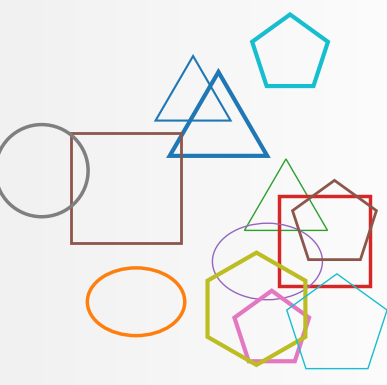[{"shape": "triangle", "thickness": 1.5, "radius": 0.56, "center": [0.498, 0.743]}, {"shape": "triangle", "thickness": 3, "radius": 0.73, "center": [0.564, 0.668]}, {"shape": "oval", "thickness": 2.5, "radius": 0.63, "center": [0.351, 0.216]}, {"shape": "triangle", "thickness": 1, "radius": 0.62, "center": [0.738, 0.463]}, {"shape": "square", "thickness": 2.5, "radius": 0.59, "center": [0.838, 0.374]}, {"shape": "oval", "thickness": 1, "radius": 0.71, "center": [0.69, 0.321]}, {"shape": "pentagon", "thickness": 2, "radius": 0.57, "center": [0.863, 0.418]}, {"shape": "square", "thickness": 2, "radius": 0.71, "center": [0.324, 0.512]}, {"shape": "pentagon", "thickness": 3, "radius": 0.51, "center": [0.701, 0.144]}, {"shape": "circle", "thickness": 2.5, "radius": 0.6, "center": [0.108, 0.557]}, {"shape": "hexagon", "thickness": 3, "radius": 0.73, "center": [0.662, 0.198]}, {"shape": "pentagon", "thickness": 1, "radius": 0.68, "center": [0.869, 0.153]}, {"shape": "pentagon", "thickness": 3, "radius": 0.51, "center": [0.749, 0.86]}]